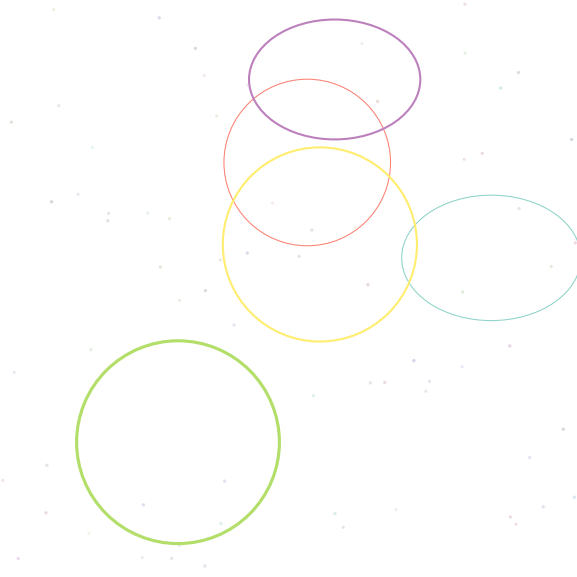[{"shape": "oval", "thickness": 0.5, "radius": 0.78, "center": [0.851, 0.553]}, {"shape": "circle", "thickness": 0.5, "radius": 0.72, "center": [0.532, 0.718]}, {"shape": "circle", "thickness": 1.5, "radius": 0.88, "center": [0.308, 0.233]}, {"shape": "oval", "thickness": 1, "radius": 0.74, "center": [0.58, 0.862]}, {"shape": "circle", "thickness": 1, "radius": 0.84, "center": [0.554, 0.576]}]